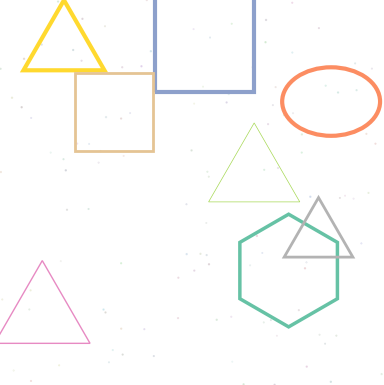[{"shape": "hexagon", "thickness": 2.5, "radius": 0.73, "center": [0.75, 0.297]}, {"shape": "oval", "thickness": 3, "radius": 0.64, "center": [0.86, 0.736]}, {"shape": "square", "thickness": 3, "radius": 0.64, "center": [0.53, 0.89]}, {"shape": "triangle", "thickness": 1, "radius": 0.72, "center": [0.11, 0.18]}, {"shape": "triangle", "thickness": 0.5, "radius": 0.68, "center": [0.66, 0.544]}, {"shape": "triangle", "thickness": 3, "radius": 0.61, "center": [0.166, 0.878]}, {"shape": "square", "thickness": 2, "radius": 0.5, "center": [0.297, 0.71]}, {"shape": "triangle", "thickness": 2, "radius": 0.52, "center": [0.827, 0.384]}]